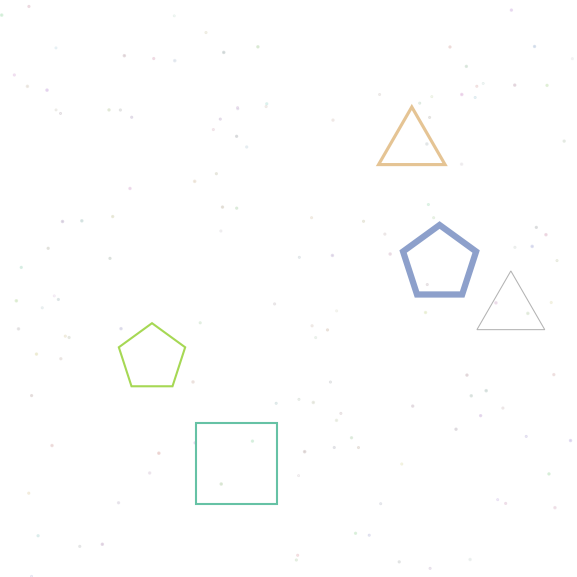[{"shape": "square", "thickness": 1, "radius": 0.35, "center": [0.409, 0.197]}, {"shape": "pentagon", "thickness": 3, "radius": 0.33, "center": [0.761, 0.543]}, {"shape": "pentagon", "thickness": 1, "radius": 0.3, "center": [0.263, 0.379]}, {"shape": "triangle", "thickness": 1.5, "radius": 0.33, "center": [0.713, 0.747]}, {"shape": "triangle", "thickness": 0.5, "radius": 0.34, "center": [0.885, 0.462]}]